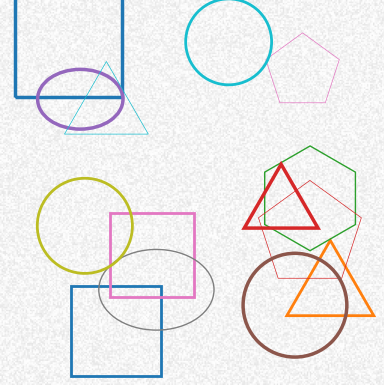[{"shape": "square", "thickness": 2.5, "radius": 0.69, "center": [0.179, 0.887]}, {"shape": "square", "thickness": 2, "radius": 0.58, "center": [0.301, 0.14]}, {"shape": "triangle", "thickness": 2, "radius": 0.65, "center": [0.858, 0.245]}, {"shape": "hexagon", "thickness": 1, "radius": 0.68, "center": [0.805, 0.485]}, {"shape": "pentagon", "thickness": 0.5, "radius": 0.7, "center": [0.805, 0.391]}, {"shape": "triangle", "thickness": 2.5, "radius": 0.55, "center": [0.73, 0.463]}, {"shape": "oval", "thickness": 2.5, "radius": 0.55, "center": [0.209, 0.742]}, {"shape": "circle", "thickness": 2.5, "radius": 0.67, "center": [0.766, 0.207]}, {"shape": "pentagon", "thickness": 0.5, "radius": 0.5, "center": [0.786, 0.814]}, {"shape": "square", "thickness": 2, "radius": 0.55, "center": [0.394, 0.337]}, {"shape": "oval", "thickness": 1, "radius": 0.75, "center": [0.406, 0.247]}, {"shape": "circle", "thickness": 2, "radius": 0.62, "center": [0.22, 0.413]}, {"shape": "circle", "thickness": 2, "radius": 0.56, "center": [0.594, 0.891]}, {"shape": "triangle", "thickness": 0.5, "radius": 0.63, "center": [0.276, 0.715]}]